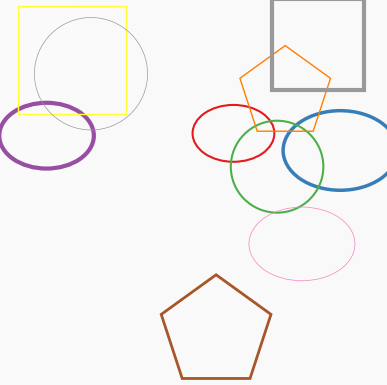[{"shape": "oval", "thickness": 1.5, "radius": 0.53, "center": [0.602, 0.654]}, {"shape": "oval", "thickness": 2.5, "radius": 0.74, "center": [0.878, 0.609]}, {"shape": "circle", "thickness": 1.5, "radius": 0.6, "center": [0.715, 0.567]}, {"shape": "oval", "thickness": 3, "radius": 0.61, "center": [0.12, 0.648]}, {"shape": "pentagon", "thickness": 1, "radius": 0.61, "center": [0.736, 0.759]}, {"shape": "square", "thickness": 1, "radius": 0.7, "center": [0.185, 0.844]}, {"shape": "pentagon", "thickness": 2, "radius": 0.74, "center": [0.558, 0.137]}, {"shape": "oval", "thickness": 0.5, "radius": 0.68, "center": [0.779, 0.366]}, {"shape": "square", "thickness": 3, "radius": 0.59, "center": [0.82, 0.884]}, {"shape": "circle", "thickness": 0.5, "radius": 0.73, "center": [0.235, 0.808]}]